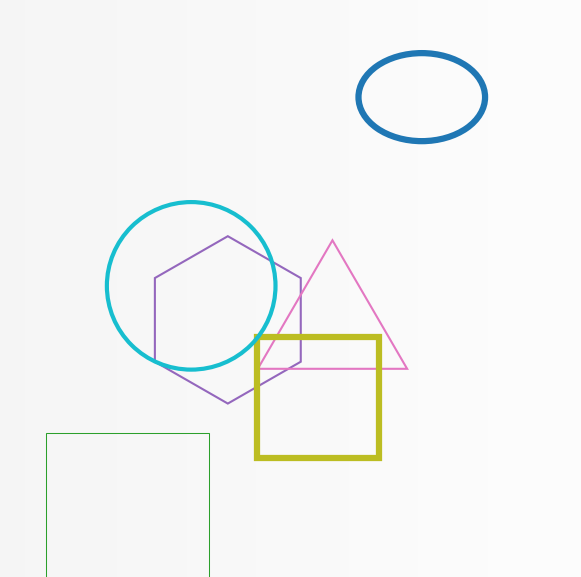[{"shape": "oval", "thickness": 3, "radius": 0.54, "center": [0.726, 0.831]}, {"shape": "square", "thickness": 0.5, "radius": 0.7, "center": [0.22, 0.109]}, {"shape": "hexagon", "thickness": 1, "radius": 0.72, "center": [0.392, 0.445]}, {"shape": "triangle", "thickness": 1, "radius": 0.74, "center": [0.572, 0.435]}, {"shape": "square", "thickness": 3, "radius": 0.52, "center": [0.547, 0.312]}, {"shape": "circle", "thickness": 2, "radius": 0.73, "center": [0.329, 0.504]}]